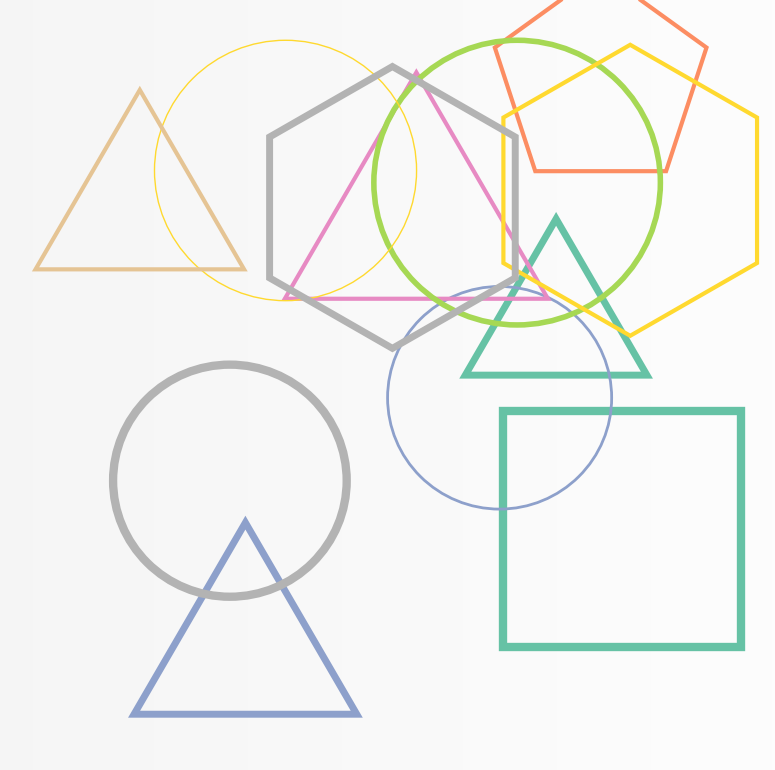[{"shape": "square", "thickness": 3, "radius": 0.77, "center": [0.803, 0.313]}, {"shape": "triangle", "thickness": 2.5, "radius": 0.68, "center": [0.718, 0.58]}, {"shape": "pentagon", "thickness": 1.5, "radius": 0.72, "center": [0.775, 0.894]}, {"shape": "circle", "thickness": 1, "radius": 0.72, "center": [0.645, 0.483]}, {"shape": "triangle", "thickness": 2.5, "radius": 0.83, "center": [0.317, 0.155]}, {"shape": "triangle", "thickness": 1.5, "radius": 0.98, "center": [0.537, 0.71]}, {"shape": "circle", "thickness": 2, "radius": 0.92, "center": [0.667, 0.763]}, {"shape": "circle", "thickness": 0.5, "radius": 0.85, "center": [0.368, 0.779]}, {"shape": "hexagon", "thickness": 1.5, "radius": 0.94, "center": [0.813, 0.753]}, {"shape": "triangle", "thickness": 1.5, "radius": 0.78, "center": [0.18, 0.728]}, {"shape": "circle", "thickness": 3, "radius": 0.75, "center": [0.297, 0.376]}, {"shape": "hexagon", "thickness": 2.5, "radius": 0.91, "center": [0.506, 0.731]}]